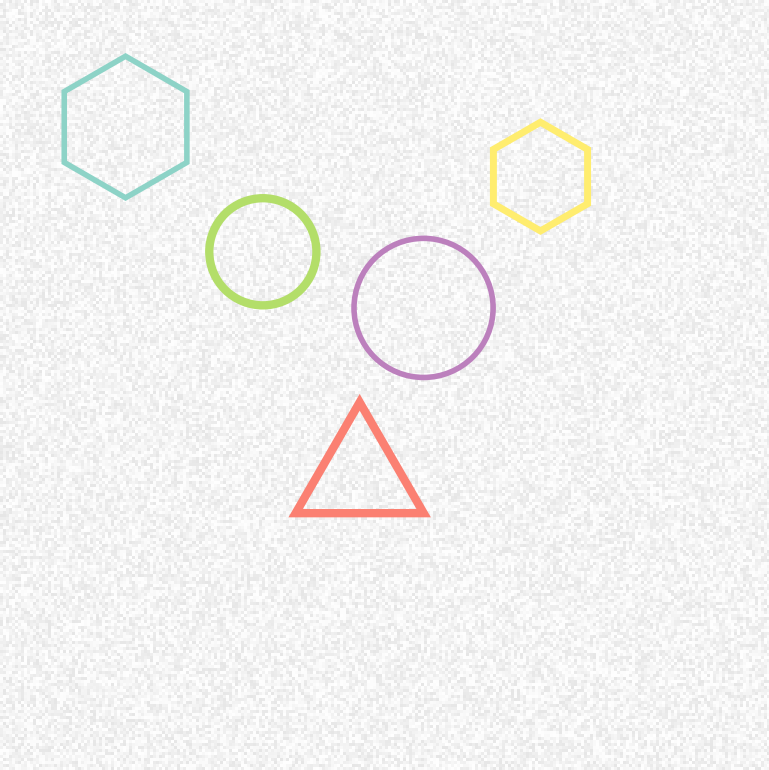[{"shape": "hexagon", "thickness": 2, "radius": 0.46, "center": [0.163, 0.835]}, {"shape": "triangle", "thickness": 3, "radius": 0.48, "center": [0.467, 0.382]}, {"shape": "circle", "thickness": 3, "radius": 0.35, "center": [0.341, 0.673]}, {"shape": "circle", "thickness": 2, "radius": 0.45, "center": [0.55, 0.6]}, {"shape": "hexagon", "thickness": 2.5, "radius": 0.35, "center": [0.702, 0.771]}]